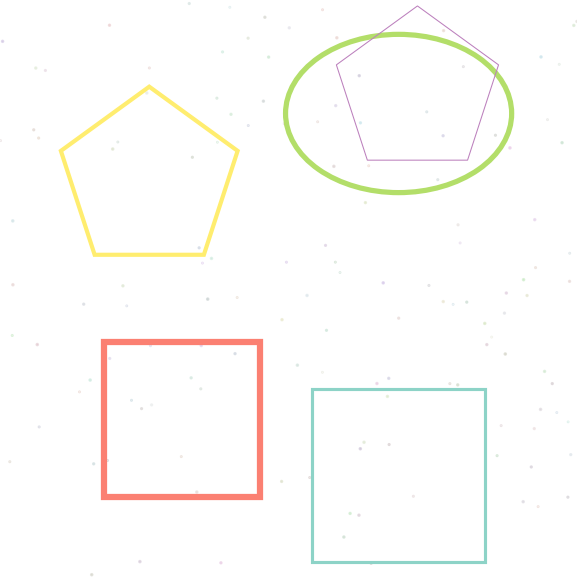[{"shape": "square", "thickness": 1.5, "radius": 0.75, "center": [0.69, 0.175]}, {"shape": "square", "thickness": 3, "radius": 0.67, "center": [0.315, 0.273]}, {"shape": "oval", "thickness": 2.5, "radius": 0.98, "center": [0.69, 0.803]}, {"shape": "pentagon", "thickness": 0.5, "radius": 0.74, "center": [0.723, 0.841]}, {"shape": "pentagon", "thickness": 2, "radius": 0.8, "center": [0.258, 0.688]}]